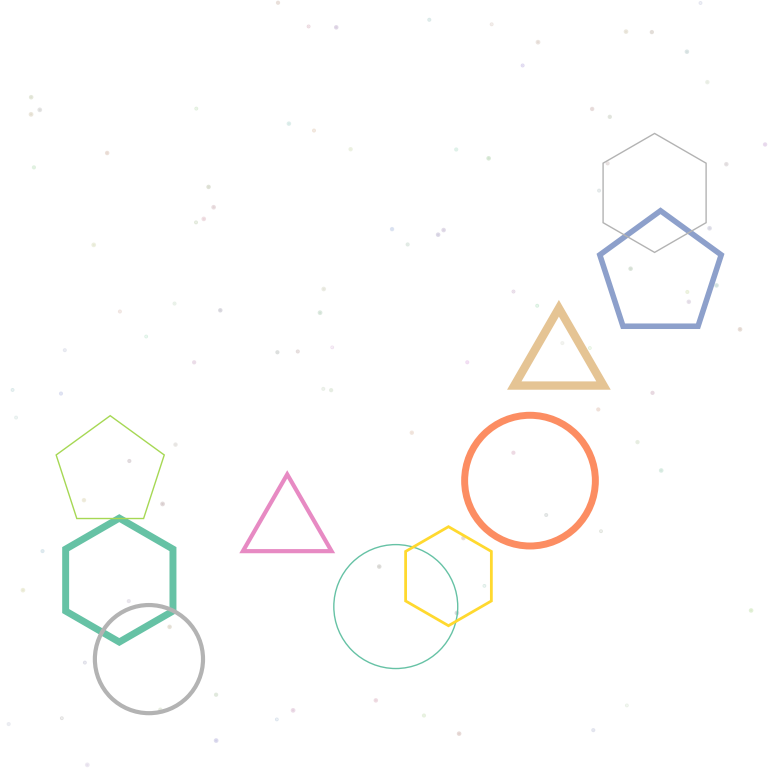[{"shape": "hexagon", "thickness": 2.5, "radius": 0.4, "center": [0.155, 0.247]}, {"shape": "circle", "thickness": 0.5, "radius": 0.4, "center": [0.514, 0.212]}, {"shape": "circle", "thickness": 2.5, "radius": 0.42, "center": [0.688, 0.376]}, {"shape": "pentagon", "thickness": 2, "radius": 0.41, "center": [0.858, 0.643]}, {"shape": "triangle", "thickness": 1.5, "radius": 0.33, "center": [0.373, 0.317]}, {"shape": "pentagon", "thickness": 0.5, "radius": 0.37, "center": [0.143, 0.386]}, {"shape": "hexagon", "thickness": 1, "radius": 0.32, "center": [0.582, 0.252]}, {"shape": "triangle", "thickness": 3, "radius": 0.33, "center": [0.726, 0.533]}, {"shape": "hexagon", "thickness": 0.5, "radius": 0.39, "center": [0.85, 0.749]}, {"shape": "circle", "thickness": 1.5, "radius": 0.35, "center": [0.193, 0.144]}]